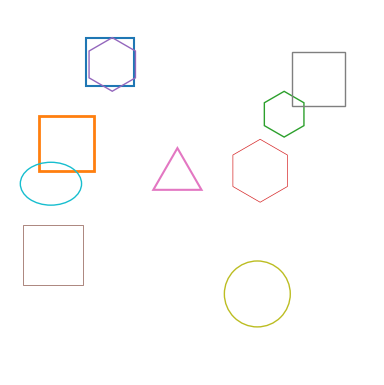[{"shape": "square", "thickness": 1.5, "radius": 0.31, "center": [0.286, 0.839]}, {"shape": "square", "thickness": 2, "radius": 0.36, "center": [0.174, 0.626]}, {"shape": "hexagon", "thickness": 1, "radius": 0.3, "center": [0.738, 0.703]}, {"shape": "hexagon", "thickness": 0.5, "radius": 0.41, "center": [0.676, 0.556]}, {"shape": "hexagon", "thickness": 1, "radius": 0.35, "center": [0.292, 0.833]}, {"shape": "square", "thickness": 0.5, "radius": 0.39, "center": [0.138, 0.337]}, {"shape": "triangle", "thickness": 1.5, "radius": 0.36, "center": [0.461, 0.543]}, {"shape": "square", "thickness": 1, "radius": 0.35, "center": [0.828, 0.795]}, {"shape": "circle", "thickness": 1, "radius": 0.43, "center": [0.668, 0.237]}, {"shape": "oval", "thickness": 1, "radius": 0.4, "center": [0.132, 0.523]}]